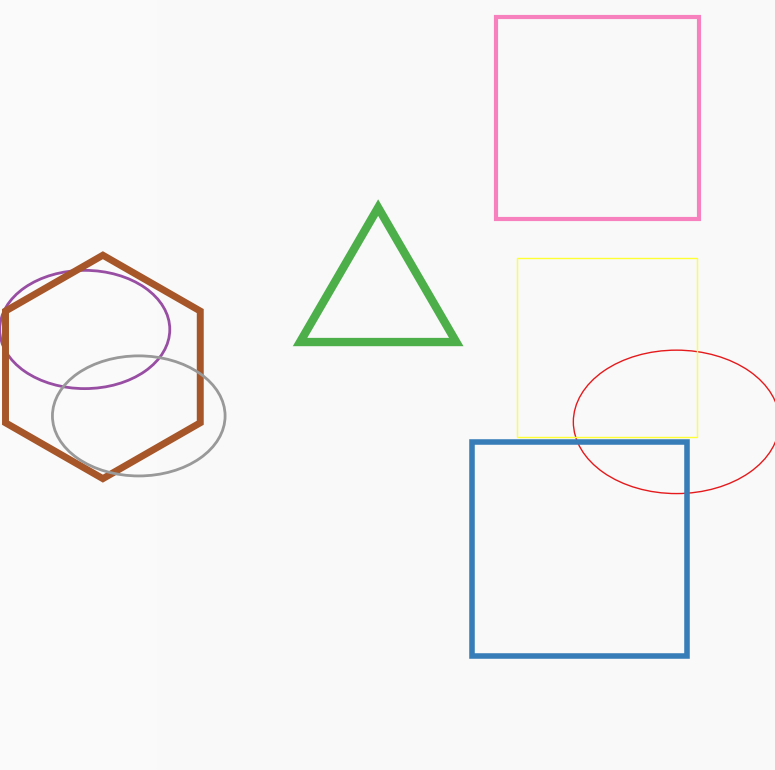[{"shape": "oval", "thickness": 0.5, "radius": 0.67, "center": [0.873, 0.452]}, {"shape": "square", "thickness": 2, "radius": 0.69, "center": [0.748, 0.287]}, {"shape": "triangle", "thickness": 3, "radius": 0.58, "center": [0.488, 0.614]}, {"shape": "oval", "thickness": 1, "radius": 0.55, "center": [0.109, 0.572]}, {"shape": "square", "thickness": 0.5, "radius": 0.58, "center": [0.783, 0.548]}, {"shape": "hexagon", "thickness": 2.5, "radius": 0.73, "center": [0.133, 0.523]}, {"shape": "square", "thickness": 1.5, "radius": 0.66, "center": [0.771, 0.847]}, {"shape": "oval", "thickness": 1, "radius": 0.56, "center": [0.179, 0.46]}]